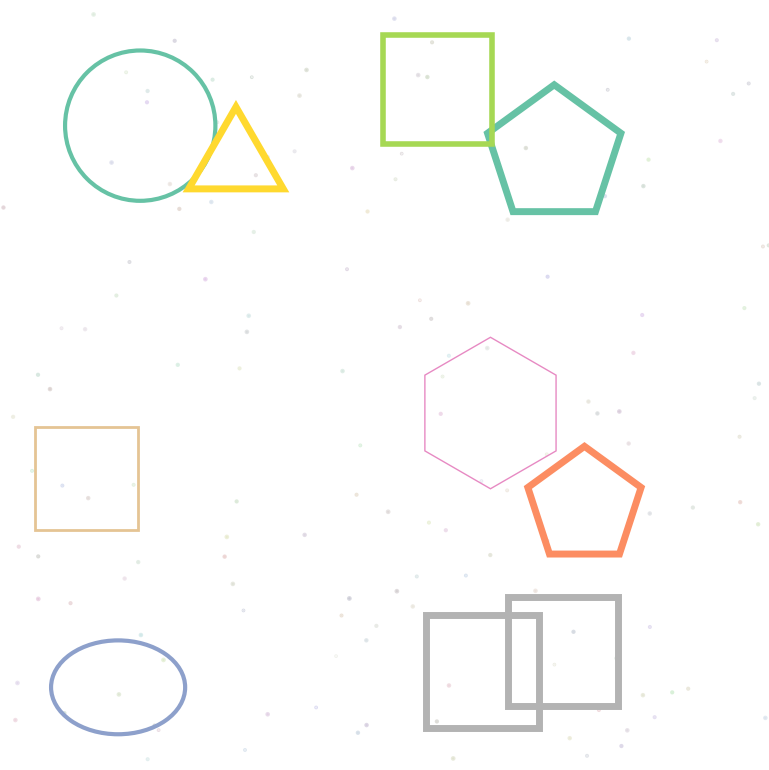[{"shape": "circle", "thickness": 1.5, "radius": 0.49, "center": [0.182, 0.837]}, {"shape": "pentagon", "thickness": 2.5, "radius": 0.46, "center": [0.72, 0.799]}, {"shape": "pentagon", "thickness": 2.5, "radius": 0.39, "center": [0.759, 0.343]}, {"shape": "oval", "thickness": 1.5, "radius": 0.44, "center": [0.153, 0.107]}, {"shape": "hexagon", "thickness": 0.5, "radius": 0.49, "center": [0.637, 0.464]}, {"shape": "square", "thickness": 2, "radius": 0.35, "center": [0.568, 0.884]}, {"shape": "triangle", "thickness": 2.5, "radius": 0.35, "center": [0.306, 0.79]}, {"shape": "square", "thickness": 1, "radius": 0.34, "center": [0.112, 0.378]}, {"shape": "square", "thickness": 2.5, "radius": 0.36, "center": [0.731, 0.154]}, {"shape": "square", "thickness": 2.5, "radius": 0.37, "center": [0.627, 0.128]}]